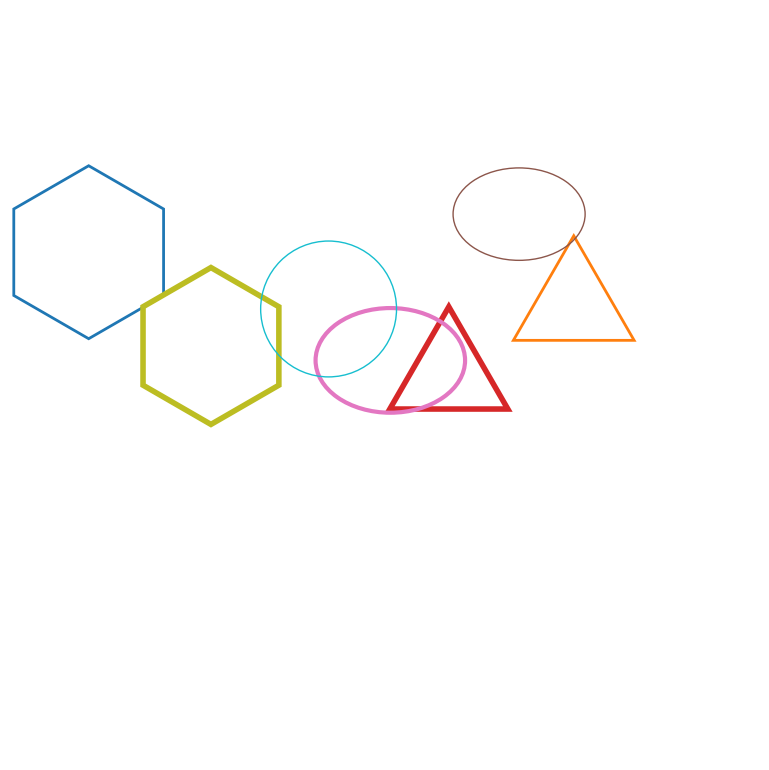[{"shape": "hexagon", "thickness": 1, "radius": 0.56, "center": [0.115, 0.672]}, {"shape": "triangle", "thickness": 1, "radius": 0.45, "center": [0.745, 0.603]}, {"shape": "triangle", "thickness": 2, "radius": 0.44, "center": [0.583, 0.513]}, {"shape": "oval", "thickness": 0.5, "radius": 0.43, "center": [0.674, 0.722]}, {"shape": "oval", "thickness": 1.5, "radius": 0.49, "center": [0.507, 0.532]}, {"shape": "hexagon", "thickness": 2, "radius": 0.51, "center": [0.274, 0.551]}, {"shape": "circle", "thickness": 0.5, "radius": 0.44, "center": [0.427, 0.599]}]